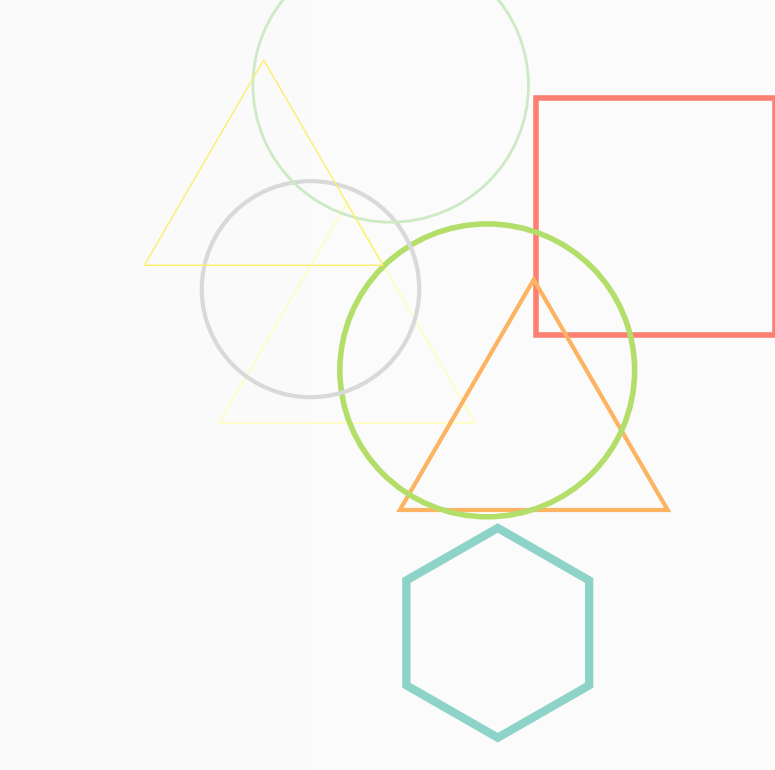[{"shape": "hexagon", "thickness": 3, "radius": 0.68, "center": [0.642, 0.178]}, {"shape": "triangle", "thickness": 0.5, "radius": 0.95, "center": [0.448, 0.546]}, {"shape": "square", "thickness": 2, "radius": 0.77, "center": [0.846, 0.719]}, {"shape": "triangle", "thickness": 1.5, "radius": 1.0, "center": [0.689, 0.437]}, {"shape": "circle", "thickness": 2, "radius": 0.95, "center": [0.629, 0.519]}, {"shape": "circle", "thickness": 1.5, "radius": 0.7, "center": [0.401, 0.624]}, {"shape": "circle", "thickness": 1, "radius": 0.89, "center": [0.504, 0.889]}, {"shape": "triangle", "thickness": 0.5, "radius": 0.89, "center": [0.34, 0.744]}]